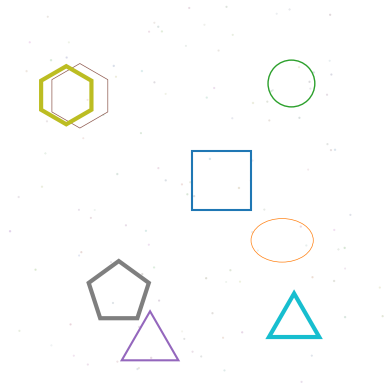[{"shape": "square", "thickness": 1.5, "radius": 0.38, "center": [0.576, 0.531]}, {"shape": "oval", "thickness": 0.5, "radius": 0.4, "center": [0.733, 0.376]}, {"shape": "circle", "thickness": 1, "radius": 0.3, "center": [0.757, 0.783]}, {"shape": "triangle", "thickness": 1.5, "radius": 0.42, "center": [0.39, 0.107]}, {"shape": "hexagon", "thickness": 0.5, "radius": 0.42, "center": [0.207, 0.751]}, {"shape": "pentagon", "thickness": 3, "radius": 0.41, "center": [0.308, 0.24]}, {"shape": "hexagon", "thickness": 3, "radius": 0.38, "center": [0.172, 0.753]}, {"shape": "triangle", "thickness": 3, "radius": 0.38, "center": [0.764, 0.162]}]